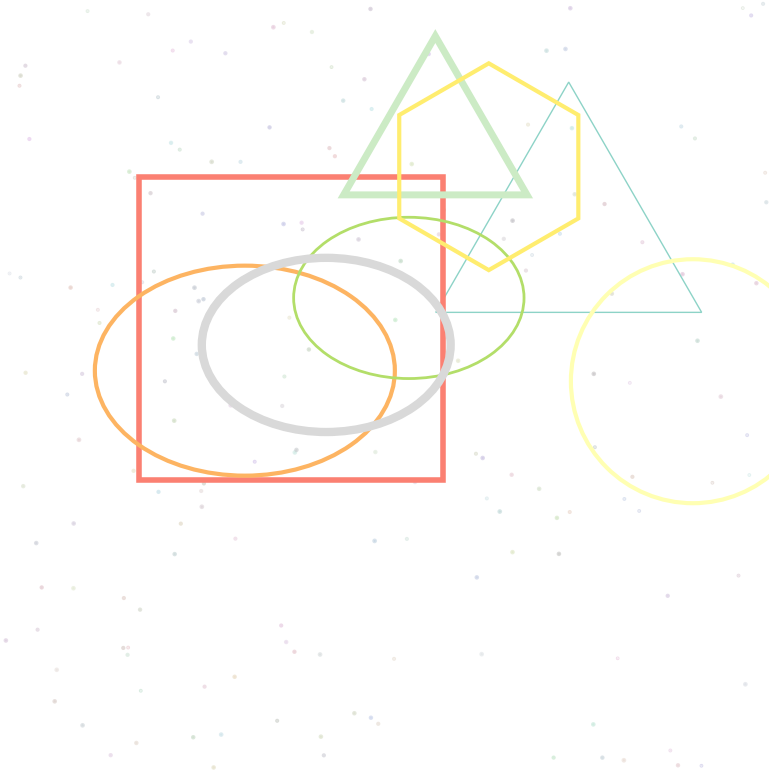[{"shape": "triangle", "thickness": 0.5, "radius": 1.0, "center": [0.739, 0.694]}, {"shape": "circle", "thickness": 1.5, "radius": 0.79, "center": [0.9, 0.505]}, {"shape": "square", "thickness": 2, "radius": 0.99, "center": [0.378, 0.573]}, {"shape": "oval", "thickness": 1.5, "radius": 0.97, "center": [0.318, 0.519]}, {"shape": "oval", "thickness": 1, "radius": 0.75, "center": [0.531, 0.613]}, {"shape": "oval", "thickness": 3, "radius": 0.81, "center": [0.424, 0.552]}, {"shape": "triangle", "thickness": 2.5, "radius": 0.69, "center": [0.565, 0.816]}, {"shape": "hexagon", "thickness": 1.5, "radius": 0.67, "center": [0.635, 0.783]}]